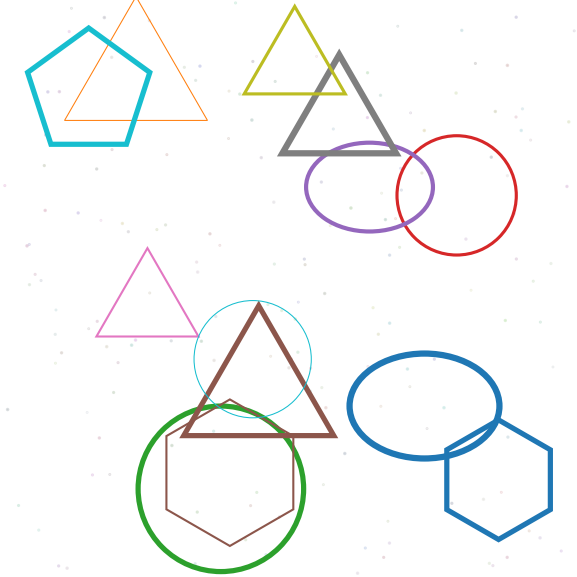[{"shape": "hexagon", "thickness": 2.5, "radius": 0.52, "center": [0.863, 0.168]}, {"shape": "oval", "thickness": 3, "radius": 0.65, "center": [0.735, 0.296]}, {"shape": "triangle", "thickness": 0.5, "radius": 0.71, "center": [0.236, 0.862]}, {"shape": "circle", "thickness": 2.5, "radius": 0.72, "center": [0.382, 0.153]}, {"shape": "circle", "thickness": 1.5, "radius": 0.52, "center": [0.791, 0.661]}, {"shape": "oval", "thickness": 2, "radius": 0.55, "center": [0.64, 0.675]}, {"shape": "triangle", "thickness": 2.5, "radius": 0.75, "center": [0.448, 0.32]}, {"shape": "hexagon", "thickness": 1, "radius": 0.63, "center": [0.398, 0.181]}, {"shape": "triangle", "thickness": 1, "radius": 0.51, "center": [0.255, 0.467]}, {"shape": "triangle", "thickness": 3, "radius": 0.57, "center": [0.587, 0.791]}, {"shape": "triangle", "thickness": 1.5, "radius": 0.5, "center": [0.51, 0.887]}, {"shape": "pentagon", "thickness": 2.5, "radius": 0.56, "center": [0.154, 0.839]}, {"shape": "circle", "thickness": 0.5, "radius": 0.51, "center": [0.438, 0.377]}]